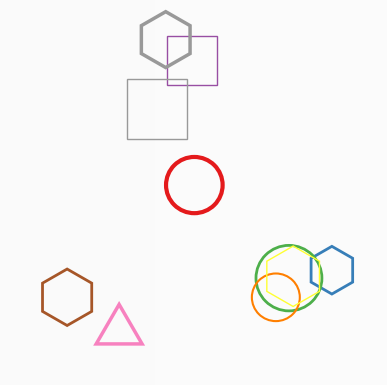[{"shape": "circle", "thickness": 3, "radius": 0.37, "center": [0.502, 0.519]}, {"shape": "hexagon", "thickness": 2, "radius": 0.31, "center": [0.856, 0.298]}, {"shape": "circle", "thickness": 2, "radius": 0.43, "center": [0.746, 0.278]}, {"shape": "square", "thickness": 1, "radius": 0.32, "center": [0.495, 0.842]}, {"shape": "circle", "thickness": 1.5, "radius": 0.31, "center": [0.712, 0.228]}, {"shape": "hexagon", "thickness": 1, "radius": 0.39, "center": [0.756, 0.282]}, {"shape": "hexagon", "thickness": 2, "radius": 0.37, "center": [0.173, 0.228]}, {"shape": "triangle", "thickness": 2.5, "radius": 0.34, "center": [0.307, 0.141]}, {"shape": "square", "thickness": 1, "radius": 0.39, "center": [0.405, 0.717]}, {"shape": "hexagon", "thickness": 2.5, "radius": 0.36, "center": [0.428, 0.897]}]